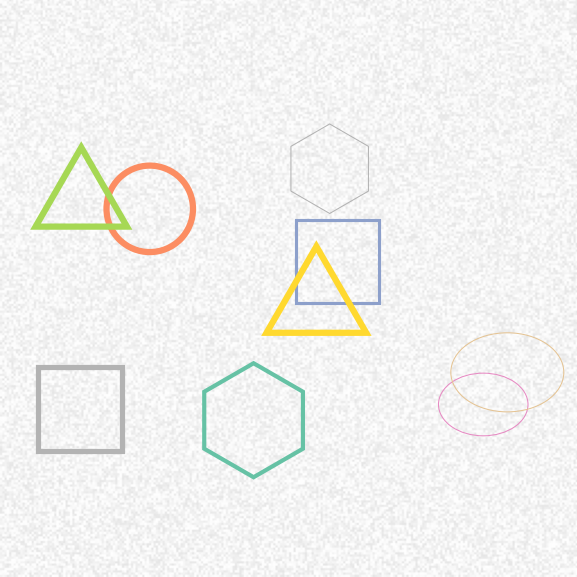[{"shape": "hexagon", "thickness": 2, "radius": 0.49, "center": [0.439, 0.271]}, {"shape": "circle", "thickness": 3, "radius": 0.37, "center": [0.259, 0.638]}, {"shape": "square", "thickness": 1.5, "radius": 0.36, "center": [0.585, 0.546]}, {"shape": "oval", "thickness": 0.5, "radius": 0.39, "center": [0.837, 0.299]}, {"shape": "triangle", "thickness": 3, "radius": 0.46, "center": [0.141, 0.652]}, {"shape": "triangle", "thickness": 3, "radius": 0.5, "center": [0.548, 0.473]}, {"shape": "oval", "thickness": 0.5, "radius": 0.49, "center": [0.878, 0.354]}, {"shape": "hexagon", "thickness": 0.5, "radius": 0.39, "center": [0.571, 0.707]}, {"shape": "square", "thickness": 2.5, "radius": 0.36, "center": [0.139, 0.291]}]